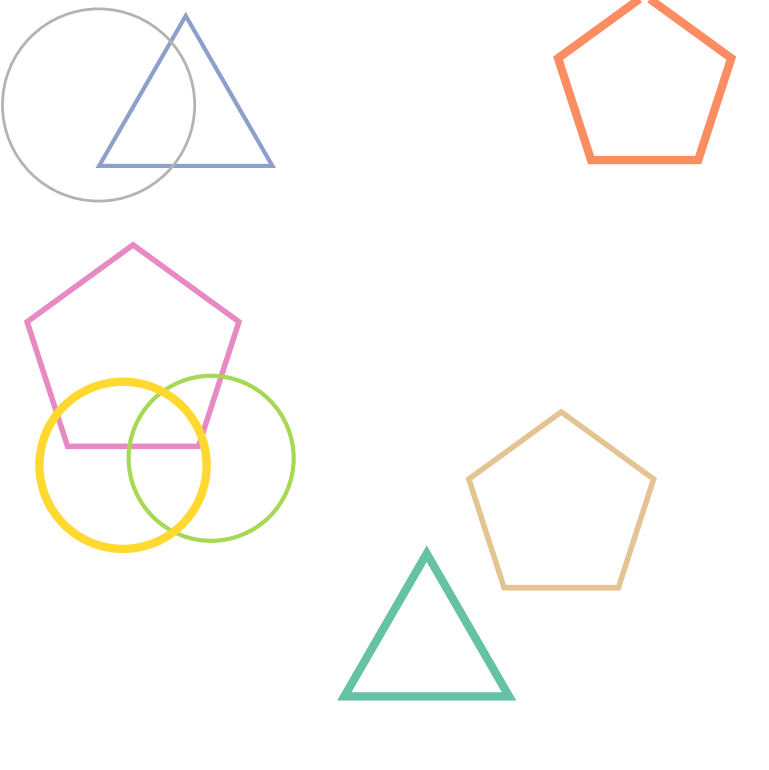[{"shape": "triangle", "thickness": 3, "radius": 0.62, "center": [0.554, 0.157]}, {"shape": "pentagon", "thickness": 3, "radius": 0.59, "center": [0.837, 0.888]}, {"shape": "triangle", "thickness": 1.5, "radius": 0.65, "center": [0.241, 0.849]}, {"shape": "pentagon", "thickness": 2, "radius": 0.72, "center": [0.173, 0.537]}, {"shape": "circle", "thickness": 1.5, "radius": 0.54, "center": [0.274, 0.405]}, {"shape": "circle", "thickness": 3, "radius": 0.54, "center": [0.16, 0.396]}, {"shape": "pentagon", "thickness": 2, "radius": 0.63, "center": [0.729, 0.339]}, {"shape": "circle", "thickness": 1, "radius": 0.62, "center": [0.128, 0.864]}]